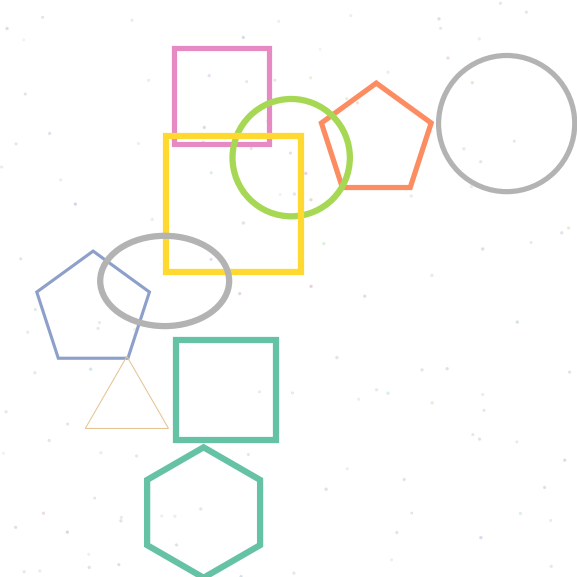[{"shape": "hexagon", "thickness": 3, "radius": 0.56, "center": [0.353, 0.112]}, {"shape": "square", "thickness": 3, "radius": 0.43, "center": [0.391, 0.324]}, {"shape": "pentagon", "thickness": 2.5, "radius": 0.5, "center": [0.652, 0.755]}, {"shape": "pentagon", "thickness": 1.5, "radius": 0.51, "center": [0.161, 0.462]}, {"shape": "square", "thickness": 2.5, "radius": 0.41, "center": [0.384, 0.833]}, {"shape": "circle", "thickness": 3, "radius": 0.51, "center": [0.504, 0.726]}, {"shape": "square", "thickness": 3, "radius": 0.59, "center": [0.404, 0.646]}, {"shape": "triangle", "thickness": 0.5, "radius": 0.42, "center": [0.22, 0.299]}, {"shape": "circle", "thickness": 2.5, "radius": 0.59, "center": [0.877, 0.785]}, {"shape": "oval", "thickness": 3, "radius": 0.56, "center": [0.285, 0.513]}]